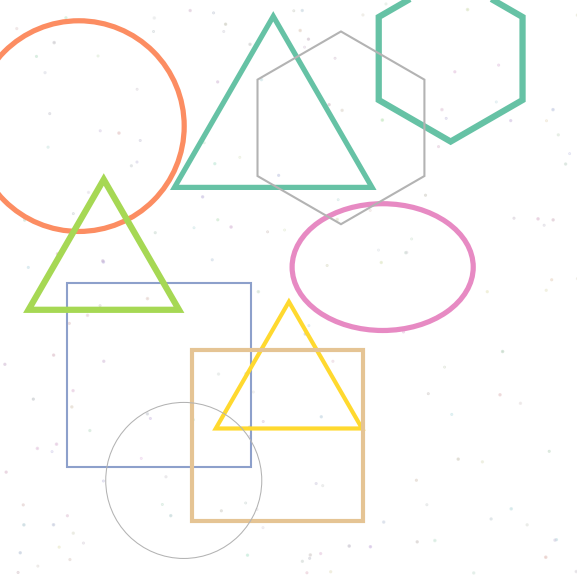[{"shape": "hexagon", "thickness": 3, "radius": 0.72, "center": [0.78, 0.898]}, {"shape": "triangle", "thickness": 2.5, "radius": 0.99, "center": [0.473, 0.773]}, {"shape": "circle", "thickness": 2.5, "radius": 0.91, "center": [0.137, 0.781]}, {"shape": "square", "thickness": 1, "radius": 0.8, "center": [0.275, 0.349]}, {"shape": "oval", "thickness": 2.5, "radius": 0.78, "center": [0.663, 0.537]}, {"shape": "triangle", "thickness": 3, "radius": 0.75, "center": [0.18, 0.538]}, {"shape": "triangle", "thickness": 2, "radius": 0.73, "center": [0.5, 0.33]}, {"shape": "square", "thickness": 2, "radius": 0.74, "center": [0.481, 0.245]}, {"shape": "hexagon", "thickness": 1, "radius": 0.83, "center": [0.59, 0.778]}, {"shape": "circle", "thickness": 0.5, "radius": 0.68, "center": [0.318, 0.167]}]